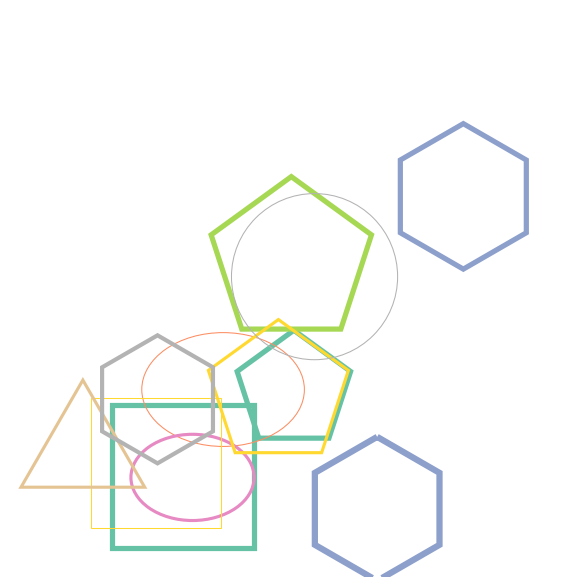[{"shape": "square", "thickness": 2.5, "radius": 0.62, "center": [0.317, 0.174]}, {"shape": "pentagon", "thickness": 2.5, "radius": 0.52, "center": [0.509, 0.324]}, {"shape": "oval", "thickness": 0.5, "radius": 0.7, "center": [0.386, 0.325]}, {"shape": "hexagon", "thickness": 2.5, "radius": 0.63, "center": [0.802, 0.659]}, {"shape": "hexagon", "thickness": 3, "radius": 0.62, "center": [0.653, 0.118]}, {"shape": "oval", "thickness": 1.5, "radius": 0.53, "center": [0.333, 0.172]}, {"shape": "pentagon", "thickness": 2.5, "radius": 0.73, "center": [0.504, 0.547]}, {"shape": "pentagon", "thickness": 1.5, "radius": 0.64, "center": [0.482, 0.318]}, {"shape": "square", "thickness": 0.5, "radius": 0.56, "center": [0.271, 0.197]}, {"shape": "triangle", "thickness": 1.5, "radius": 0.62, "center": [0.143, 0.217]}, {"shape": "circle", "thickness": 0.5, "radius": 0.72, "center": [0.545, 0.52]}, {"shape": "hexagon", "thickness": 2, "radius": 0.55, "center": [0.273, 0.308]}]